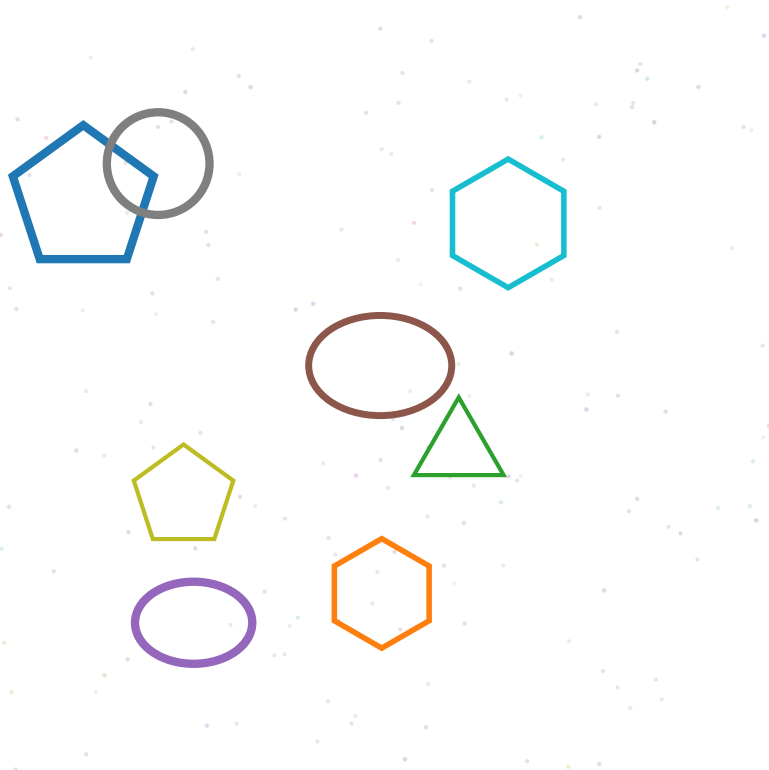[{"shape": "pentagon", "thickness": 3, "radius": 0.48, "center": [0.108, 0.741]}, {"shape": "hexagon", "thickness": 2, "radius": 0.36, "center": [0.496, 0.229]}, {"shape": "triangle", "thickness": 1.5, "radius": 0.34, "center": [0.596, 0.417]}, {"shape": "oval", "thickness": 3, "radius": 0.38, "center": [0.251, 0.191]}, {"shape": "oval", "thickness": 2.5, "radius": 0.46, "center": [0.494, 0.525]}, {"shape": "circle", "thickness": 3, "radius": 0.33, "center": [0.205, 0.788]}, {"shape": "pentagon", "thickness": 1.5, "radius": 0.34, "center": [0.238, 0.355]}, {"shape": "hexagon", "thickness": 2, "radius": 0.42, "center": [0.66, 0.71]}]